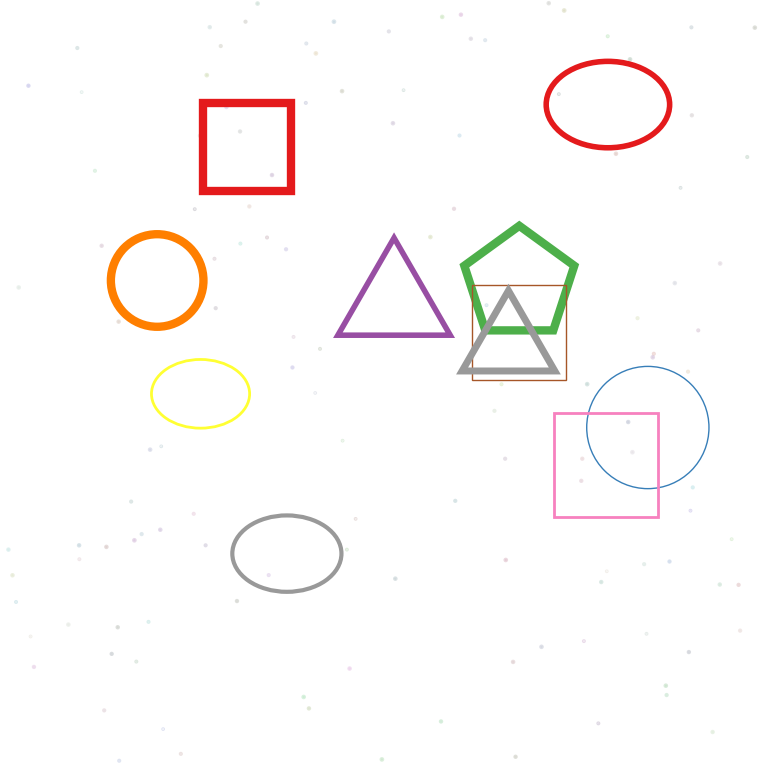[{"shape": "square", "thickness": 3, "radius": 0.29, "center": [0.321, 0.809]}, {"shape": "oval", "thickness": 2, "radius": 0.4, "center": [0.789, 0.864]}, {"shape": "circle", "thickness": 0.5, "radius": 0.4, "center": [0.841, 0.445]}, {"shape": "pentagon", "thickness": 3, "radius": 0.38, "center": [0.674, 0.632]}, {"shape": "triangle", "thickness": 2, "radius": 0.42, "center": [0.512, 0.607]}, {"shape": "circle", "thickness": 3, "radius": 0.3, "center": [0.204, 0.636]}, {"shape": "oval", "thickness": 1, "radius": 0.32, "center": [0.26, 0.489]}, {"shape": "square", "thickness": 0.5, "radius": 0.31, "center": [0.674, 0.568]}, {"shape": "square", "thickness": 1, "radius": 0.34, "center": [0.787, 0.396]}, {"shape": "triangle", "thickness": 2.5, "radius": 0.35, "center": [0.66, 0.553]}, {"shape": "oval", "thickness": 1.5, "radius": 0.35, "center": [0.373, 0.281]}]